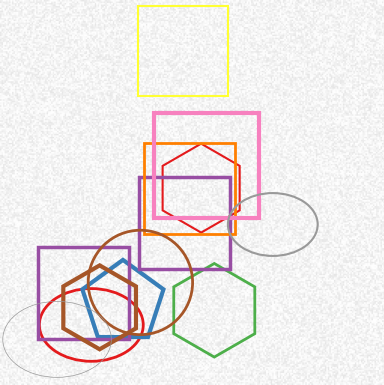[{"shape": "hexagon", "thickness": 1.5, "radius": 0.58, "center": [0.522, 0.511]}, {"shape": "oval", "thickness": 2, "radius": 0.67, "center": [0.237, 0.156]}, {"shape": "pentagon", "thickness": 3, "radius": 0.55, "center": [0.319, 0.214]}, {"shape": "hexagon", "thickness": 2, "radius": 0.61, "center": [0.557, 0.194]}, {"shape": "square", "thickness": 2.5, "radius": 0.59, "center": [0.479, 0.421]}, {"shape": "square", "thickness": 2.5, "radius": 0.6, "center": [0.217, 0.24]}, {"shape": "square", "thickness": 2, "radius": 0.59, "center": [0.493, 0.51]}, {"shape": "square", "thickness": 1.5, "radius": 0.58, "center": [0.475, 0.867]}, {"shape": "circle", "thickness": 2, "radius": 0.68, "center": [0.365, 0.266]}, {"shape": "hexagon", "thickness": 3, "radius": 0.54, "center": [0.259, 0.202]}, {"shape": "square", "thickness": 3, "radius": 0.69, "center": [0.537, 0.571]}, {"shape": "oval", "thickness": 0.5, "radius": 0.7, "center": [0.148, 0.119]}, {"shape": "oval", "thickness": 1.5, "radius": 0.58, "center": [0.709, 0.417]}]